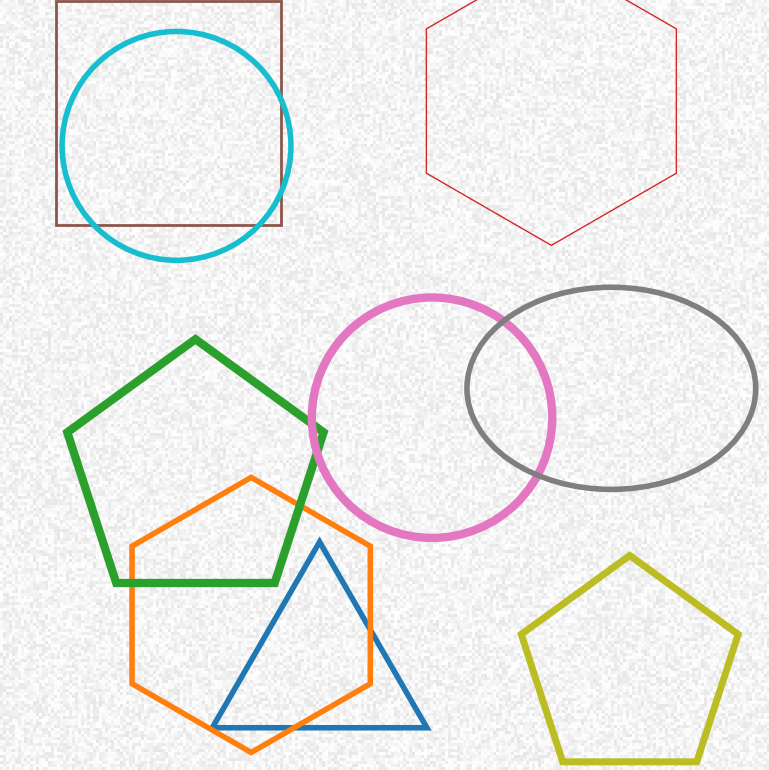[{"shape": "triangle", "thickness": 2, "radius": 0.8, "center": [0.415, 0.135]}, {"shape": "hexagon", "thickness": 2, "radius": 0.89, "center": [0.326, 0.201]}, {"shape": "pentagon", "thickness": 3, "radius": 0.88, "center": [0.254, 0.384]}, {"shape": "hexagon", "thickness": 0.5, "radius": 0.94, "center": [0.716, 0.869]}, {"shape": "square", "thickness": 1, "radius": 0.73, "center": [0.219, 0.853]}, {"shape": "circle", "thickness": 3, "radius": 0.78, "center": [0.561, 0.458]}, {"shape": "oval", "thickness": 2, "radius": 0.94, "center": [0.794, 0.496]}, {"shape": "pentagon", "thickness": 2.5, "radius": 0.74, "center": [0.818, 0.13]}, {"shape": "circle", "thickness": 2, "radius": 0.74, "center": [0.229, 0.811]}]